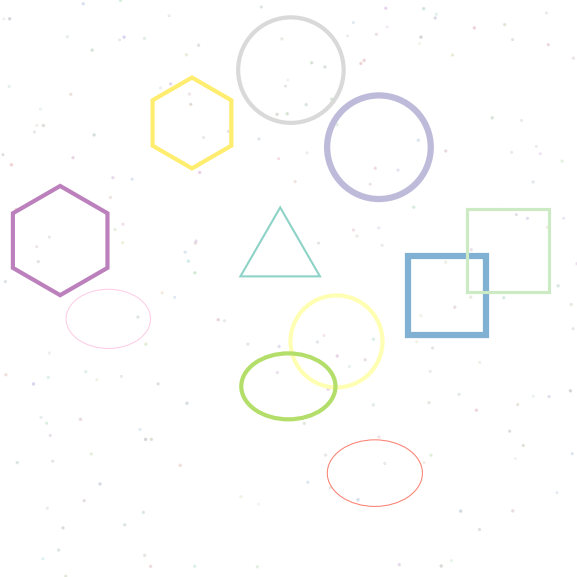[{"shape": "triangle", "thickness": 1, "radius": 0.4, "center": [0.485, 0.56]}, {"shape": "circle", "thickness": 2, "radius": 0.4, "center": [0.583, 0.408]}, {"shape": "circle", "thickness": 3, "radius": 0.45, "center": [0.656, 0.744]}, {"shape": "oval", "thickness": 0.5, "radius": 0.41, "center": [0.649, 0.18]}, {"shape": "square", "thickness": 3, "radius": 0.34, "center": [0.774, 0.487]}, {"shape": "oval", "thickness": 2, "radius": 0.41, "center": [0.499, 0.33]}, {"shape": "oval", "thickness": 0.5, "radius": 0.37, "center": [0.188, 0.447]}, {"shape": "circle", "thickness": 2, "radius": 0.46, "center": [0.504, 0.878]}, {"shape": "hexagon", "thickness": 2, "radius": 0.47, "center": [0.104, 0.583]}, {"shape": "square", "thickness": 1.5, "radius": 0.36, "center": [0.879, 0.566]}, {"shape": "hexagon", "thickness": 2, "radius": 0.39, "center": [0.332, 0.786]}]